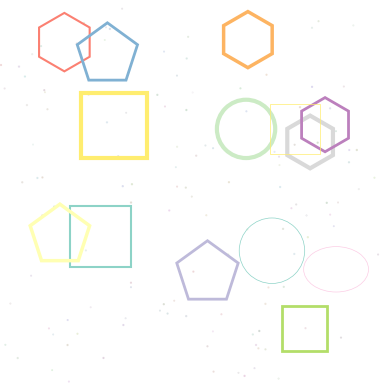[{"shape": "square", "thickness": 1.5, "radius": 0.4, "center": [0.261, 0.386]}, {"shape": "circle", "thickness": 0.5, "radius": 0.43, "center": [0.706, 0.349]}, {"shape": "pentagon", "thickness": 2.5, "radius": 0.41, "center": [0.156, 0.389]}, {"shape": "pentagon", "thickness": 2, "radius": 0.42, "center": [0.539, 0.291]}, {"shape": "hexagon", "thickness": 1.5, "radius": 0.38, "center": [0.167, 0.891]}, {"shape": "pentagon", "thickness": 2, "radius": 0.41, "center": [0.279, 0.858]}, {"shape": "hexagon", "thickness": 2.5, "radius": 0.36, "center": [0.644, 0.897]}, {"shape": "square", "thickness": 2, "radius": 0.29, "center": [0.792, 0.147]}, {"shape": "oval", "thickness": 0.5, "radius": 0.42, "center": [0.873, 0.301]}, {"shape": "hexagon", "thickness": 3, "radius": 0.34, "center": [0.806, 0.631]}, {"shape": "hexagon", "thickness": 2, "radius": 0.35, "center": [0.844, 0.676]}, {"shape": "circle", "thickness": 3, "radius": 0.38, "center": [0.639, 0.665]}, {"shape": "square", "thickness": 0.5, "radius": 0.33, "center": [0.766, 0.664]}, {"shape": "square", "thickness": 3, "radius": 0.42, "center": [0.296, 0.673]}]